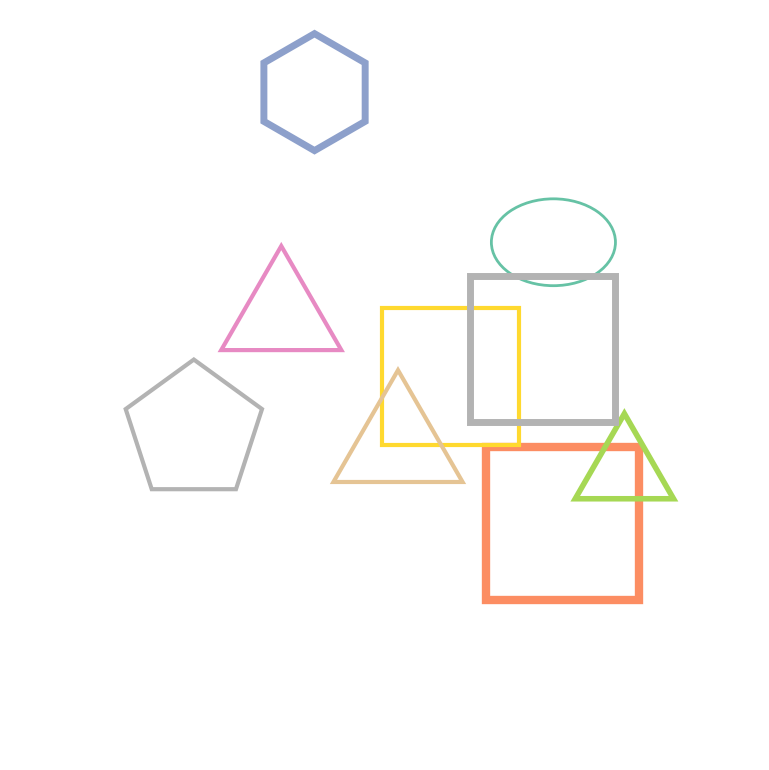[{"shape": "oval", "thickness": 1, "radius": 0.4, "center": [0.719, 0.685]}, {"shape": "square", "thickness": 3, "radius": 0.5, "center": [0.731, 0.32]}, {"shape": "hexagon", "thickness": 2.5, "radius": 0.38, "center": [0.408, 0.88]}, {"shape": "triangle", "thickness": 1.5, "radius": 0.45, "center": [0.365, 0.59]}, {"shape": "triangle", "thickness": 2, "radius": 0.37, "center": [0.811, 0.389]}, {"shape": "square", "thickness": 1.5, "radius": 0.44, "center": [0.586, 0.511]}, {"shape": "triangle", "thickness": 1.5, "radius": 0.48, "center": [0.517, 0.422]}, {"shape": "pentagon", "thickness": 1.5, "radius": 0.47, "center": [0.252, 0.44]}, {"shape": "square", "thickness": 2.5, "radius": 0.47, "center": [0.705, 0.547]}]